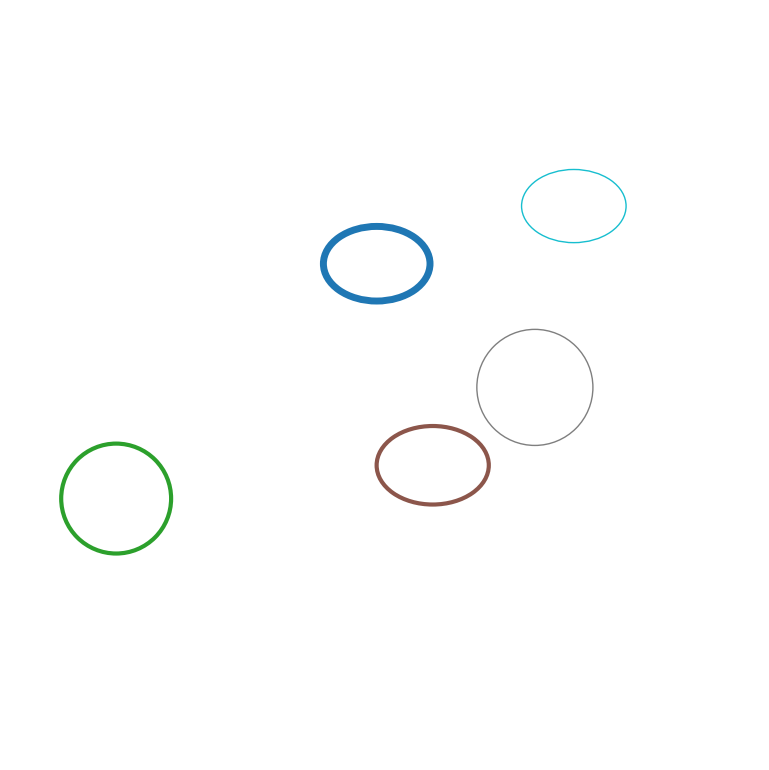[{"shape": "oval", "thickness": 2.5, "radius": 0.35, "center": [0.489, 0.658]}, {"shape": "circle", "thickness": 1.5, "radius": 0.36, "center": [0.151, 0.353]}, {"shape": "oval", "thickness": 1.5, "radius": 0.36, "center": [0.562, 0.396]}, {"shape": "circle", "thickness": 0.5, "radius": 0.38, "center": [0.695, 0.497]}, {"shape": "oval", "thickness": 0.5, "radius": 0.34, "center": [0.745, 0.732]}]